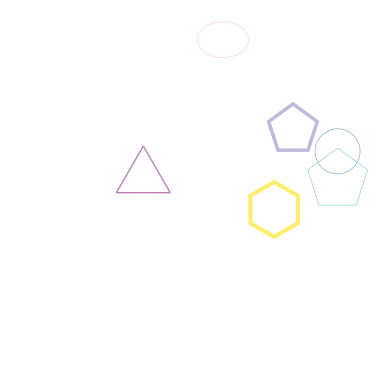[{"shape": "pentagon", "thickness": 0.5, "radius": 0.41, "center": [0.877, 0.533]}, {"shape": "pentagon", "thickness": 2.5, "radius": 0.33, "center": [0.761, 0.664]}, {"shape": "circle", "thickness": 0.5, "radius": 0.29, "center": [0.877, 0.607]}, {"shape": "oval", "thickness": 0.5, "radius": 0.33, "center": [0.579, 0.897]}, {"shape": "triangle", "thickness": 1, "radius": 0.4, "center": [0.372, 0.54]}, {"shape": "hexagon", "thickness": 3, "radius": 0.36, "center": [0.712, 0.456]}]